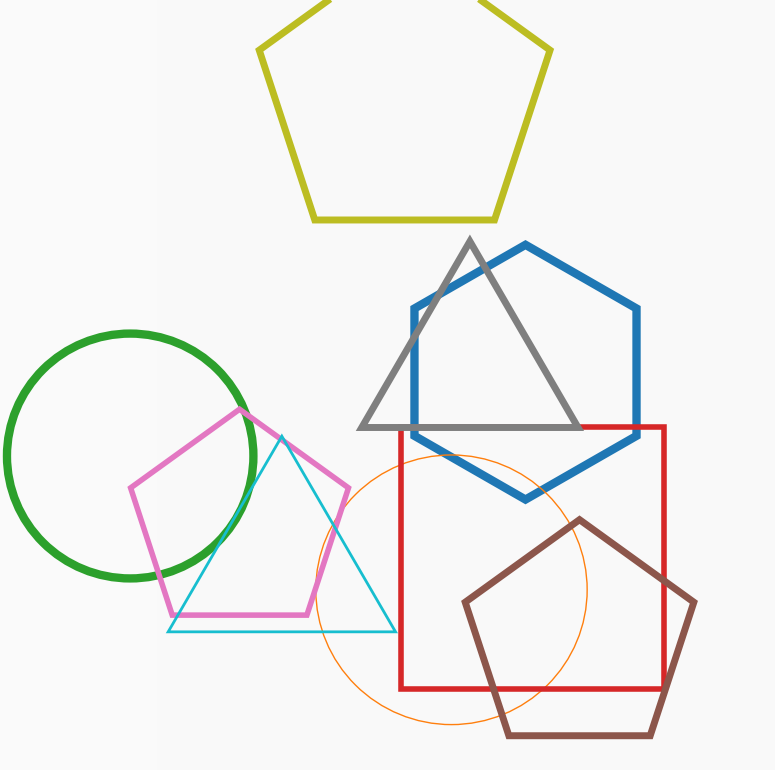[{"shape": "hexagon", "thickness": 3, "radius": 0.83, "center": [0.678, 0.517]}, {"shape": "circle", "thickness": 0.5, "radius": 0.88, "center": [0.583, 0.234]}, {"shape": "circle", "thickness": 3, "radius": 0.79, "center": [0.168, 0.408]}, {"shape": "square", "thickness": 2, "radius": 0.85, "center": [0.687, 0.275]}, {"shape": "pentagon", "thickness": 2.5, "radius": 0.78, "center": [0.748, 0.17]}, {"shape": "pentagon", "thickness": 2, "radius": 0.74, "center": [0.309, 0.321]}, {"shape": "triangle", "thickness": 2.5, "radius": 0.81, "center": [0.606, 0.525]}, {"shape": "pentagon", "thickness": 2.5, "radius": 0.99, "center": [0.522, 0.874]}, {"shape": "triangle", "thickness": 1, "radius": 0.85, "center": [0.364, 0.264]}]